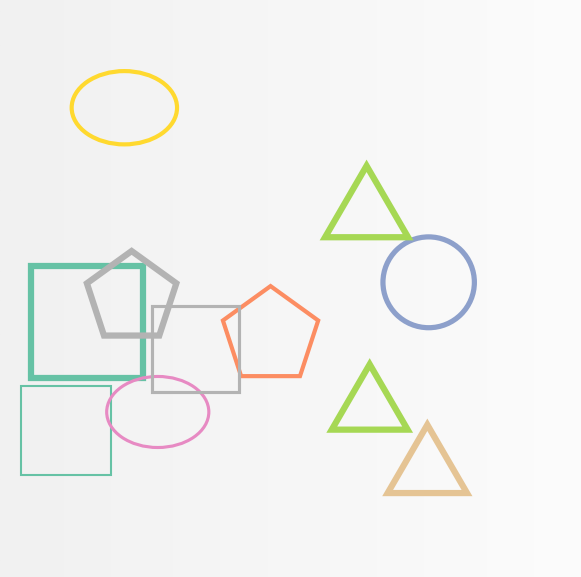[{"shape": "square", "thickness": 3, "radius": 0.49, "center": [0.15, 0.442]}, {"shape": "square", "thickness": 1, "radius": 0.39, "center": [0.113, 0.254]}, {"shape": "pentagon", "thickness": 2, "radius": 0.43, "center": [0.465, 0.418]}, {"shape": "circle", "thickness": 2.5, "radius": 0.39, "center": [0.737, 0.51]}, {"shape": "oval", "thickness": 1.5, "radius": 0.44, "center": [0.271, 0.286]}, {"shape": "triangle", "thickness": 3, "radius": 0.38, "center": [0.636, 0.293]}, {"shape": "triangle", "thickness": 3, "radius": 0.41, "center": [0.631, 0.63]}, {"shape": "oval", "thickness": 2, "radius": 0.45, "center": [0.214, 0.813]}, {"shape": "triangle", "thickness": 3, "radius": 0.39, "center": [0.735, 0.185]}, {"shape": "pentagon", "thickness": 3, "radius": 0.4, "center": [0.226, 0.484]}, {"shape": "square", "thickness": 1.5, "radius": 0.37, "center": [0.337, 0.394]}]